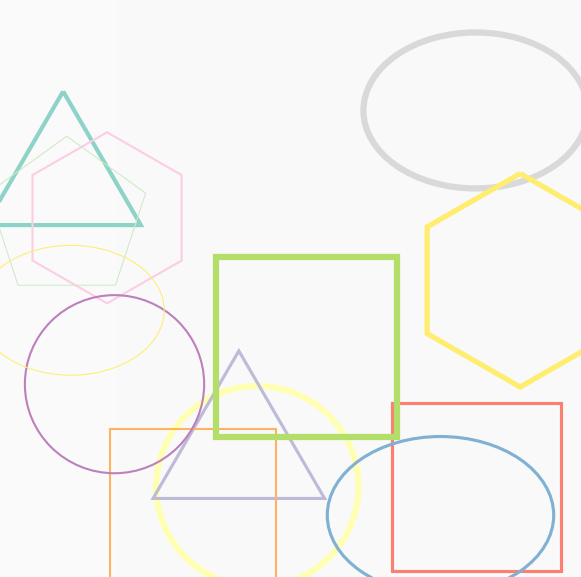[{"shape": "triangle", "thickness": 2, "radius": 0.77, "center": [0.109, 0.687]}, {"shape": "circle", "thickness": 3, "radius": 0.87, "center": [0.443, 0.157]}, {"shape": "triangle", "thickness": 1.5, "radius": 0.85, "center": [0.411, 0.221]}, {"shape": "square", "thickness": 1.5, "radius": 0.73, "center": [0.82, 0.156]}, {"shape": "oval", "thickness": 1.5, "radius": 0.97, "center": [0.758, 0.107]}, {"shape": "square", "thickness": 1, "radius": 0.71, "center": [0.332, 0.113]}, {"shape": "square", "thickness": 3, "radius": 0.78, "center": [0.528, 0.399]}, {"shape": "hexagon", "thickness": 1, "radius": 0.74, "center": [0.184, 0.622]}, {"shape": "oval", "thickness": 3, "radius": 0.96, "center": [0.818, 0.808]}, {"shape": "circle", "thickness": 1, "radius": 0.77, "center": [0.197, 0.334]}, {"shape": "pentagon", "thickness": 0.5, "radius": 0.71, "center": [0.115, 0.621]}, {"shape": "hexagon", "thickness": 2.5, "radius": 0.92, "center": [0.895, 0.514]}, {"shape": "oval", "thickness": 0.5, "radius": 0.8, "center": [0.122, 0.462]}]